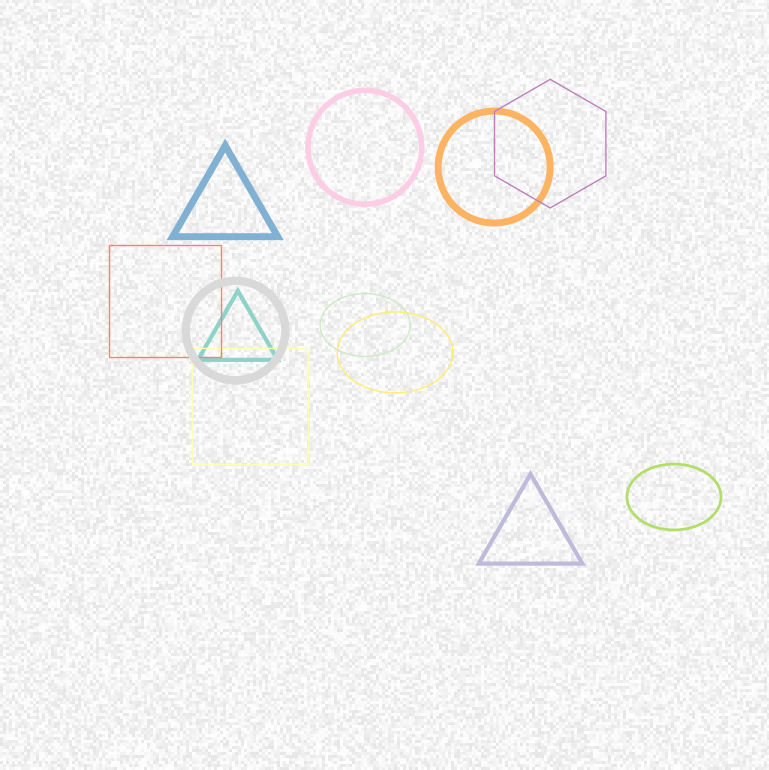[{"shape": "triangle", "thickness": 1.5, "radius": 0.3, "center": [0.309, 0.563]}, {"shape": "square", "thickness": 0.5, "radius": 0.38, "center": [0.324, 0.473]}, {"shape": "triangle", "thickness": 1.5, "radius": 0.39, "center": [0.689, 0.307]}, {"shape": "square", "thickness": 0.5, "radius": 0.36, "center": [0.215, 0.609]}, {"shape": "triangle", "thickness": 2.5, "radius": 0.39, "center": [0.292, 0.732]}, {"shape": "circle", "thickness": 2.5, "radius": 0.36, "center": [0.642, 0.783]}, {"shape": "oval", "thickness": 1, "radius": 0.31, "center": [0.875, 0.355]}, {"shape": "circle", "thickness": 2, "radius": 0.37, "center": [0.474, 0.809]}, {"shape": "circle", "thickness": 3, "radius": 0.32, "center": [0.306, 0.571]}, {"shape": "hexagon", "thickness": 0.5, "radius": 0.42, "center": [0.715, 0.813]}, {"shape": "oval", "thickness": 0.5, "radius": 0.29, "center": [0.474, 0.578]}, {"shape": "oval", "thickness": 0.5, "radius": 0.38, "center": [0.513, 0.542]}]